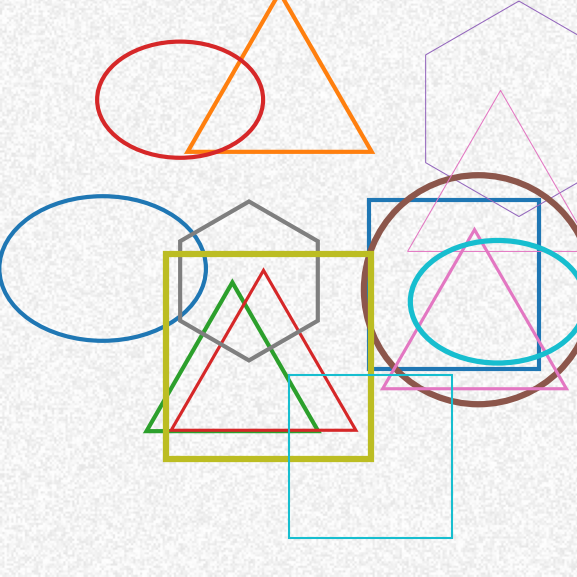[{"shape": "oval", "thickness": 2, "radius": 0.89, "center": [0.178, 0.534]}, {"shape": "square", "thickness": 2, "radius": 0.73, "center": [0.786, 0.507]}, {"shape": "triangle", "thickness": 2, "radius": 0.92, "center": [0.484, 0.828]}, {"shape": "triangle", "thickness": 2, "radius": 0.86, "center": [0.402, 0.338]}, {"shape": "oval", "thickness": 2, "radius": 0.72, "center": [0.312, 0.827]}, {"shape": "triangle", "thickness": 1.5, "radius": 0.92, "center": [0.456, 0.346]}, {"shape": "hexagon", "thickness": 0.5, "radius": 0.93, "center": [0.899, 0.811]}, {"shape": "circle", "thickness": 3, "radius": 0.99, "center": [0.828, 0.497]}, {"shape": "triangle", "thickness": 0.5, "radius": 0.93, "center": [0.867, 0.657]}, {"shape": "triangle", "thickness": 1.5, "radius": 0.92, "center": [0.822, 0.418]}, {"shape": "hexagon", "thickness": 2, "radius": 0.69, "center": [0.431, 0.513]}, {"shape": "square", "thickness": 3, "radius": 0.89, "center": [0.464, 0.381]}, {"shape": "square", "thickness": 1, "radius": 0.71, "center": [0.641, 0.209]}, {"shape": "oval", "thickness": 2.5, "radius": 0.76, "center": [0.862, 0.477]}]